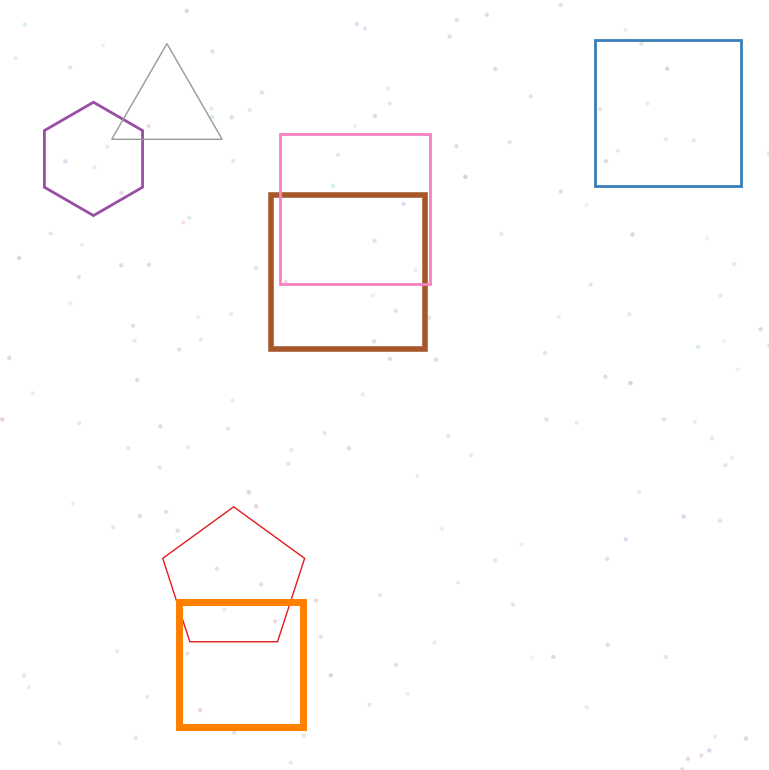[{"shape": "pentagon", "thickness": 0.5, "radius": 0.48, "center": [0.303, 0.245]}, {"shape": "square", "thickness": 1, "radius": 0.47, "center": [0.867, 0.854]}, {"shape": "hexagon", "thickness": 1, "radius": 0.37, "center": [0.121, 0.794]}, {"shape": "square", "thickness": 2.5, "radius": 0.4, "center": [0.313, 0.137]}, {"shape": "square", "thickness": 2, "radius": 0.5, "center": [0.452, 0.647]}, {"shape": "square", "thickness": 1, "radius": 0.49, "center": [0.461, 0.728]}, {"shape": "triangle", "thickness": 0.5, "radius": 0.41, "center": [0.217, 0.86]}]